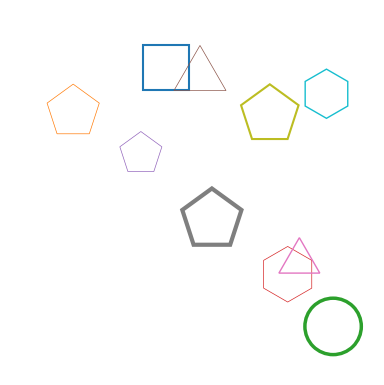[{"shape": "square", "thickness": 1.5, "radius": 0.29, "center": [0.432, 0.825]}, {"shape": "pentagon", "thickness": 0.5, "radius": 0.36, "center": [0.19, 0.71]}, {"shape": "circle", "thickness": 2.5, "radius": 0.37, "center": [0.865, 0.152]}, {"shape": "hexagon", "thickness": 0.5, "radius": 0.36, "center": [0.747, 0.288]}, {"shape": "pentagon", "thickness": 0.5, "radius": 0.29, "center": [0.366, 0.601]}, {"shape": "triangle", "thickness": 0.5, "radius": 0.39, "center": [0.519, 0.804]}, {"shape": "triangle", "thickness": 1, "radius": 0.31, "center": [0.778, 0.321]}, {"shape": "pentagon", "thickness": 3, "radius": 0.4, "center": [0.55, 0.43]}, {"shape": "pentagon", "thickness": 1.5, "radius": 0.39, "center": [0.701, 0.702]}, {"shape": "hexagon", "thickness": 1, "radius": 0.32, "center": [0.848, 0.757]}]